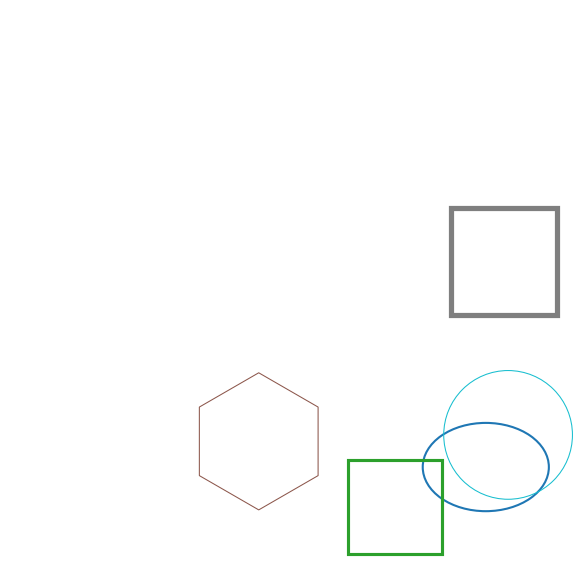[{"shape": "oval", "thickness": 1, "radius": 0.55, "center": [0.841, 0.19]}, {"shape": "square", "thickness": 1.5, "radius": 0.41, "center": [0.684, 0.122]}, {"shape": "hexagon", "thickness": 0.5, "radius": 0.59, "center": [0.448, 0.235]}, {"shape": "square", "thickness": 2.5, "radius": 0.46, "center": [0.873, 0.546]}, {"shape": "circle", "thickness": 0.5, "radius": 0.56, "center": [0.88, 0.246]}]